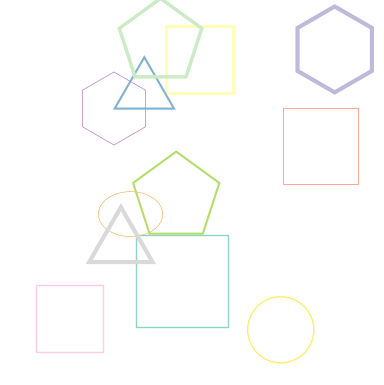[{"shape": "square", "thickness": 1, "radius": 0.6, "center": [0.474, 0.27]}, {"shape": "square", "thickness": 2, "radius": 0.44, "center": [0.518, 0.846]}, {"shape": "hexagon", "thickness": 3, "radius": 0.56, "center": [0.869, 0.872]}, {"shape": "square", "thickness": 0.5, "radius": 0.49, "center": [0.832, 0.621]}, {"shape": "triangle", "thickness": 1.5, "radius": 0.44, "center": [0.375, 0.762]}, {"shape": "oval", "thickness": 0.5, "radius": 0.42, "center": [0.339, 0.444]}, {"shape": "pentagon", "thickness": 1.5, "radius": 0.59, "center": [0.458, 0.488]}, {"shape": "square", "thickness": 1, "radius": 0.43, "center": [0.18, 0.173]}, {"shape": "triangle", "thickness": 3, "radius": 0.47, "center": [0.314, 0.367]}, {"shape": "hexagon", "thickness": 0.5, "radius": 0.47, "center": [0.296, 0.718]}, {"shape": "pentagon", "thickness": 2.5, "radius": 0.56, "center": [0.417, 0.892]}, {"shape": "circle", "thickness": 1, "radius": 0.43, "center": [0.729, 0.143]}]